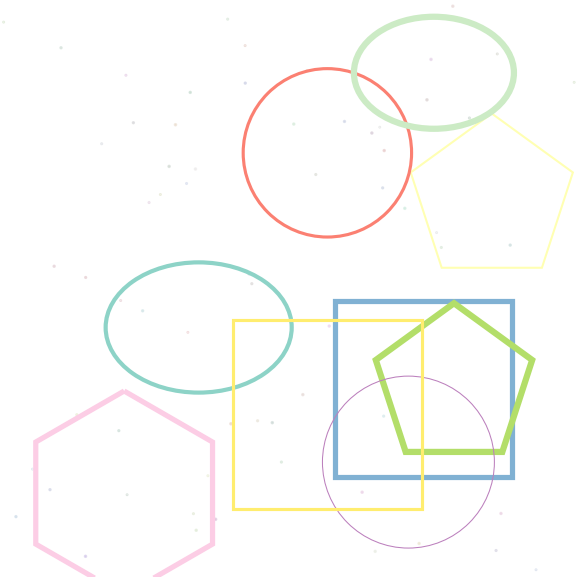[{"shape": "oval", "thickness": 2, "radius": 0.81, "center": [0.344, 0.432]}, {"shape": "pentagon", "thickness": 1, "radius": 0.74, "center": [0.852, 0.655]}, {"shape": "circle", "thickness": 1.5, "radius": 0.73, "center": [0.567, 0.734]}, {"shape": "square", "thickness": 2.5, "radius": 0.76, "center": [0.733, 0.325]}, {"shape": "pentagon", "thickness": 3, "radius": 0.71, "center": [0.786, 0.332]}, {"shape": "hexagon", "thickness": 2.5, "radius": 0.88, "center": [0.215, 0.145]}, {"shape": "circle", "thickness": 0.5, "radius": 0.74, "center": [0.707, 0.199]}, {"shape": "oval", "thickness": 3, "radius": 0.69, "center": [0.751, 0.873]}, {"shape": "square", "thickness": 1.5, "radius": 0.82, "center": [0.567, 0.281]}]